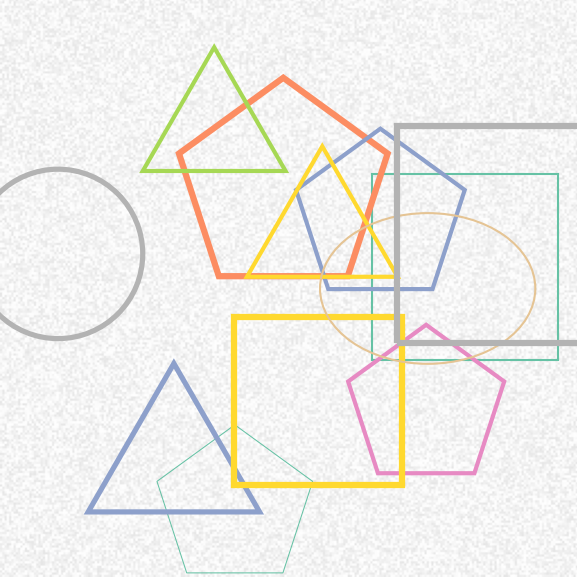[{"shape": "pentagon", "thickness": 0.5, "radius": 0.71, "center": [0.407, 0.122]}, {"shape": "square", "thickness": 1, "radius": 0.8, "center": [0.805, 0.536]}, {"shape": "pentagon", "thickness": 3, "radius": 0.95, "center": [0.491, 0.675]}, {"shape": "pentagon", "thickness": 2, "radius": 0.77, "center": [0.659, 0.623]}, {"shape": "triangle", "thickness": 2.5, "radius": 0.86, "center": [0.301, 0.198]}, {"shape": "pentagon", "thickness": 2, "radius": 0.71, "center": [0.738, 0.295]}, {"shape": "triangle", "thickness": 2, "radius": 0.71, "center": [0.371, 0.774]}, {"shape": "square", "thickness": 3, "radius": 0.73, "center": [0.551, 0.305]}, {"shape": "triangle", "thickness": 2, "radius": 0.75, "center": [0.558, 0.595]}, {"shape": "oval", "thickness": 1, "radius": 0.93, "center": [0.741, 0.5]}, {"shape": "circle", "thickness": 2.5, "radius": 0.73, "center": [0.1, 0.559]}, {"shape": "square", "thickness": 3, "radius": 0.94, "center": [0.875, 0.593]}]